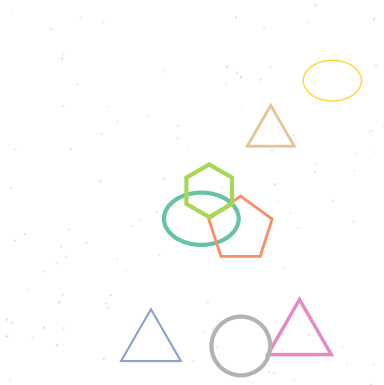[{"shape": "oval", "thickness": 3, "radius": 0.49, "center": [0.523, 0.432]}, {"shape": "pentagon", "thickness": 2, "radius": 0.43, "center": [0.625, 0.404]}, {"shape": "triangle", "thickness": 1.5, "radius": 0.45, "center": [0.392, 0.107]}, {"shape": "triangle", "thickness": 2.5, "radius": 0.48, "center": [0.778, 0.127]}, {"shape": "hexagon", "thickness": 3, "radius": 0.34, "center": [0.543, 0.505]}, {"shape": "oval", "thickness": 1, "radius": 0.38, "center": [0.863, 0.791]}, {"shape": "triangle", "thickness": 2, "radius": 0.35, "center": [0.703, 0.656]}, {"shape": "circle", "thickness": 3, "radius": 0.38, "center": [0.626, 0.101]}]